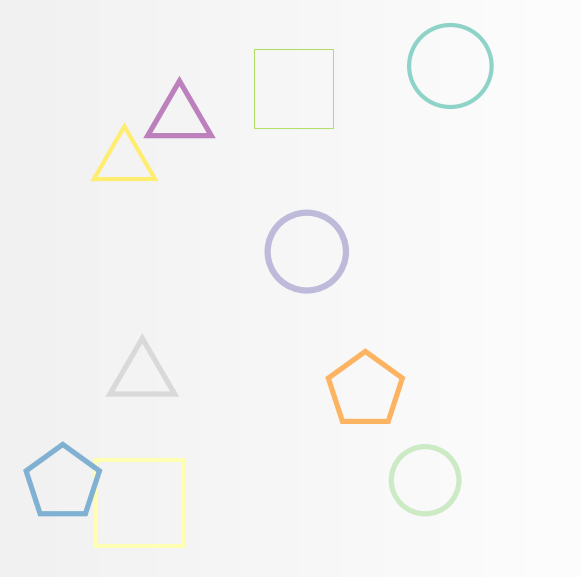[{"shape": "circle", "thickness": 2, "radius": 0.35, "center": [0.775, 0.885]}, {"shape": "square", "thickness": 2, "radius": 0.37, "center": [0.24, 0.129]}, {"shape": "circle", "thickness": 3, "radius": 0.34, "center": [0.528, 0.563]}, {"shape": "pentagon", "thickness": 2.5, "radius": 0.33, "center": [0.108, 0.163]}, {"shape": "pentagon", "thickness": 2.5, "radius": 0.33, "center": [0.629, 0.324]}, {"shape": "square", "thickness": 0.5, "radius": 0.34, "center": [0.505, 0.846]}, {"shape": "triangle", "thickness": 2.5, "radius": 0.32, "center": [0.245, 0.349]}, {"shape": "triangle", "thickness": 2.5, "radius": 0.32, "center": [0.309, 0.796]}, {"shape": "circle", "thickness": 2.5, "radius": 0.29, "center": [0.731, 0.168]}, {"shape": "triangle", "thickness": 2, "radius": 0.3, "center": [0.214, 0.719]}]